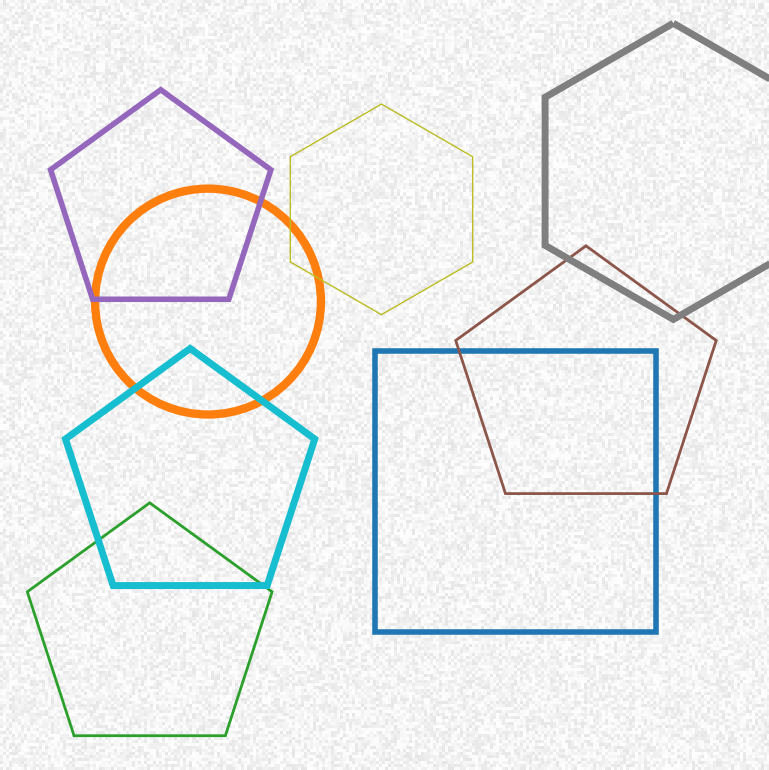[{"shape": "square", "thickness": 2, "radius": 0.91, "center": [0.67, 0.361]}, {"shape": "circle", "thickness": 3, "radius": 0.73, "center": [0.27, 0.608]}, {"shape": "pentagon", "thickness": 1, "radius": 0.84, "center": [0.194, 0.18]}, {"shape": "pentagon", "thickness": 2, "radius": 0.75, "center": [0.209, 0.733]}, {"shape": "pentagon", "thickness": 1, "radius": 0.89, "center": [0.761, 0.503]}, {"shape": "hexagon", "thickness": 2.5, "radius": 0.96, "center": [0.874, 0.777]}, {"shape": "hexagon", "thickness": 0.5, "radius": 0.68, "center": [0.495, 0.728]}, {"shape": "pentagon", "thickness": 2.5, "radius": 0.85, "center": [0.247, 0.377]}]